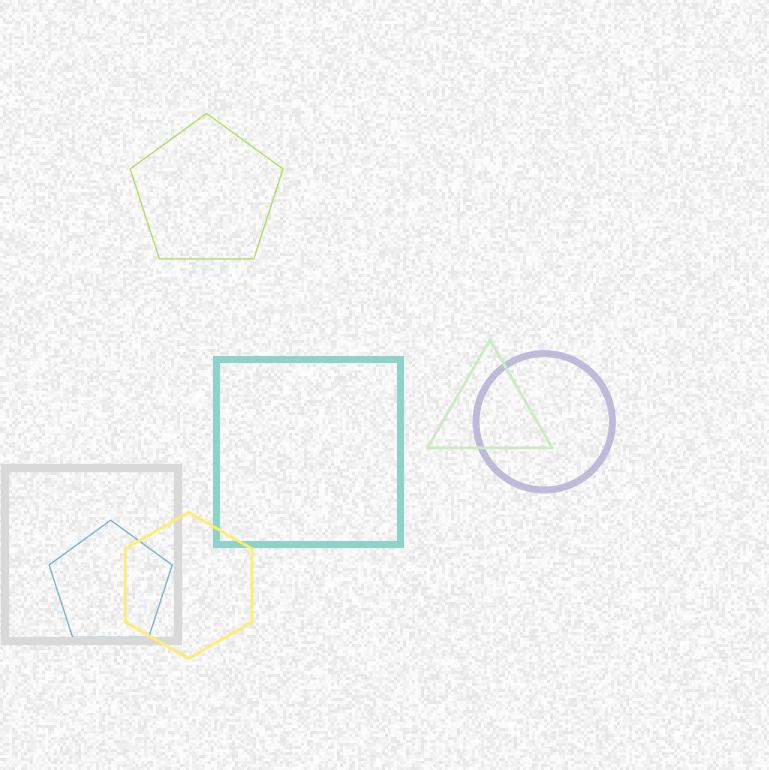[{"shape": "square", "thickness": 2.5, "radius": 0.6, "center": [0.4, 0.414]}, {"shape": "circle", "thickness": 2.5, "radius": 0.44, "center": [0.707, 0.452]}, {"shape": "pentagon", "thickness": 0.5, "radius": 0.42, "center": [0.144, 0.24]}, {"shape": "pentagon", "thickness": 0.5, "radius": 0.52, "center": [0.268, 0.748]}, {"shape": "square", "thickness": 3, "radius": 0.56, "center": [0.119, 0.28]}, {"shape": "triangle", "thickness": 1, "radius": 0.47, "center": [0.636, 0.465]}, {"shape": "hexagon", "thickness": 1, "radius": 0.48, "center": [0.245, 0.24]}]